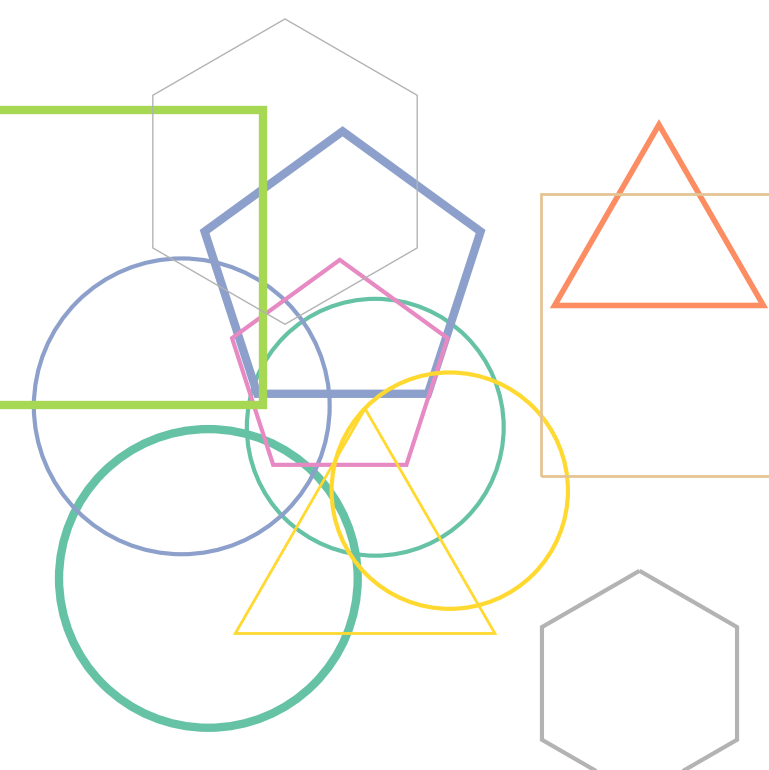[{"shape": "circle", "thickness": 1.5, "radius": 0.83, "center": [0.487, 0.445]}, {"shape": "circle", "thickness": 3, "radius": 0.97, "center": [0.271, 0.249]}, {"shape": "triangle", "thickness": 2, "radius": 0.78, "center": [0.856, 0.682]}, {"shape": "pentagon", "thickness": 3, "radius": 0.94, "center": [0.445, 0.641]}, {"shape": "circle", "thickness": 1.5, "radius": 0.96, "center": [0.236, 0.472]}, {"shape": "pentagon", "thickness": 1.5, "radius": 0.74, "center": [0.441, 0.515]}, {"shape": "square", "thickness": 3, "radius": 0.96, "center": [0.151, 0.666]}, {"shape": "circle", "thickness": 1.5, "radius": 0.77, "center": [0.584, 0.363]}, {"shape": "triangle", "thickness": 1, "radius": 0.97, "center": [0.474, 0.275]}, {"shape": "square", "thickness": 1, "radius": 0.91, "center": [0.885, 0.565]}, {"shape": "hexagon", "thickness": 1.5, "radius": 0.73, "center": [0.831, 0.112]}, {"shape": "hexagon", "thickness": 0.5, "radius": 0.99, "center": [0.37, 0.777]}]